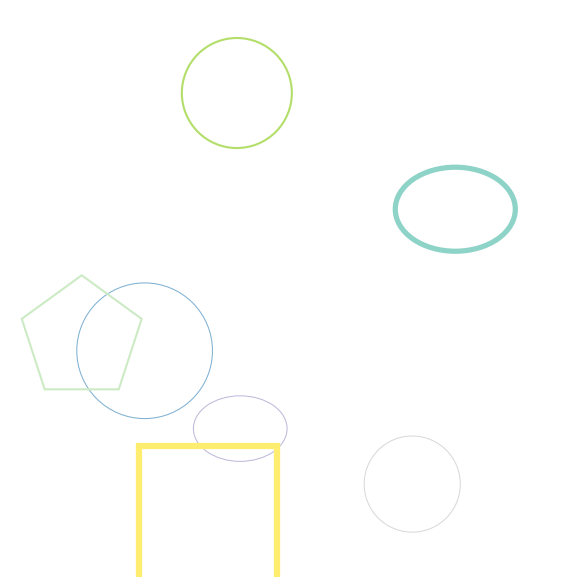[{"shape": "oval", "thickness": 2.5, "radius": 0.52, "center": [0.788, 0.637]}, {"shape": "oval", "thickness": 0.5, "radius": 0.41, "center": [0.416, 0.257]}, {"shape": "circle", "thickness": 0.5, "radius": 0.59, "center": [0.25, 0.392]}, {"shape": "circle", "thickness": 1, "radius": 0.48, "center": [0.41, 0.838]}, {"shape": "circle", "thickness": 0.5, "radius": 0.42, "center": [0.714, 0.161]}, {"shape": "pentagon", "thickness": 1, "radius": 0.55, "center": [0.141, 0.413]}, {"shape": "square", "thickness": 3, "radius": 0.6, "center": [0.36, 0.107]}]